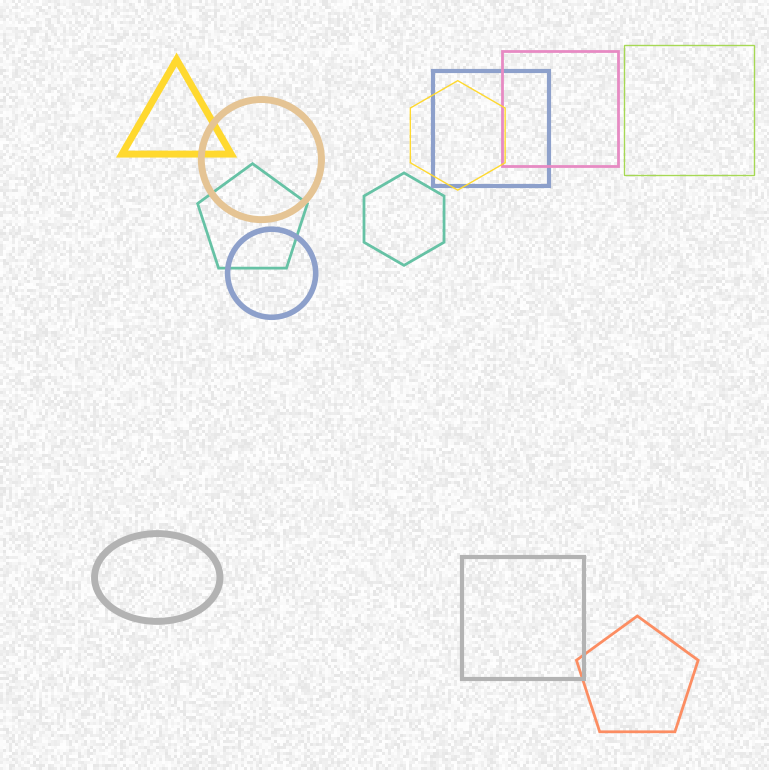[{"shape": "pentagon", "thickness": 1, "radius": 0.38, "center": [0.328, 0.712]}, {"shape": "hexagon", "thickness": 1, "radius": 0.3, "center": [0.525, 0.715]}, {"shape": "pentagon", "thickness": 1, "radius": 0.42, "center": [0.828, 0.117]}, {"shape": "circle", "thickness": 2, "radius": 0.29, "center": [0.353, 0.645]}, {"shape": "square", "thickness": 1.5, "radius": 0.37, "center": [0.638, 0.833]}, {"shape": "square", "thickness": 1, "radius": 0.38, "center": [0.727, 0.859]}, {"shape": "square", "thickness": 0.5, "radius": 0.42, "center": [0.895, 0.857]}, {"shape": "triangle", "thickness": 2.5, "radius": 0.41, "center": [0.229, 0.841]}, {"shape": "hexagon", "thickness": 0.5, "radius": 0.36, "center": [0.594, 0.824]}, {"shape": "circle", "thickness": 2.5, "radius": 0.39, "center": [0.339, 0.793]}, {"shape": "square", "thickness": 1.5, "radius": 0.4, "center": [0.679, 0.197]}, {"shape": "oval", "thickness": 2.5, "radius": 0.41, "center": [0.204, 0.25]}]